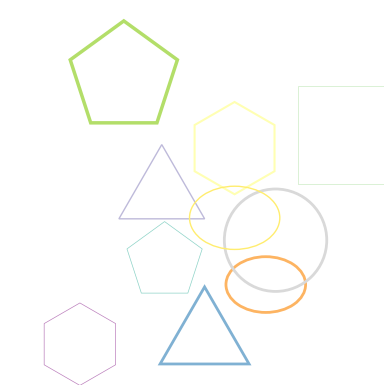[{"shape": "pentagon", "thickness": 0.5, "radius": 0.51, "center": [0.428, 0.322]}, {"shape": "hexagon", "thickness": 1.5, "radius": 0.6, "center": [0.609, 0.615]}, {"shape": "triangle", "thickness": 1, "radius": 0.64, "center": [0.42, 0.496]}, {"shape": "triangle", "thickness": 2, "radius": 0.67, "center": [0.531, 0.121]}, {"shape": "oval", "thickness": 2, "radius": 0.52, "center": [0.69, 0.261]}, {"shape": "pentagon", "thickness": 2.5, "radius": 0.73, "center": [0.322, 0.799]}, {"shape": "circle", "thickness": 2, "radius": 0.67, "center": [0.716, 0.376]}, {"shape": "hexagon", "thickness": 0.5, "radius": 0.54, "center": [0.207, 0.106]}, {"shape": "square", "thickness": 0.5, "radius": 0.64, "center": [0.9, 0.649]}, {"shape": "oval", "thickness": 1, "radius": 0.59, "center": [0.61, 0.434]}]